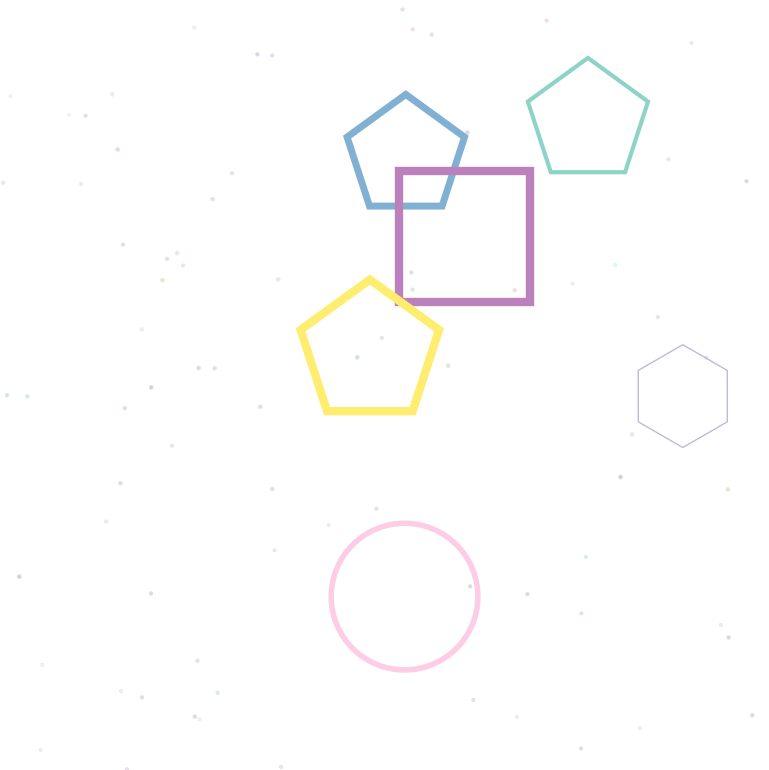[{"shape": "pentagon", "thickness": 1.5, "radius": 0.41, "center": [0.764, 0.843]}, {"shape": "hexagon", "thickness": 0.5, "radius": 0.33, "center": [0.887, 0.486]}, {"shape": "pentagon", "thickness": 2.5, "radius": 0.4, "center": [0.527, 0.797]}, {"shape": "circle", "thickness": 2, "radius": 0.48, "center": [0.525, 0.225]}, {"shape": "square", "thickness": 3, "radius": 0.42, "center": [0.603, 0.693]}, {"shape": "pentagon", "thickness": 3, "radius": 0.47, "center": [0.48, 0.542]}]